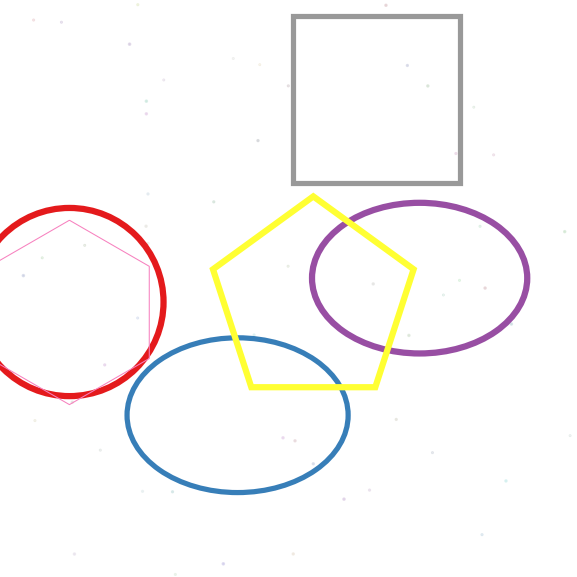[{"shape": "circle", "thickness": 3, "radius": 0.81, "center": [0.12, 0.476]}, {"shape": "oval", "thickness": 2.5, "radius": 0.96, "center": [0.411, 0.28]}, {"shape": "oval", "thickness": 3, "radius": 0.93, "center": [0.727, 0.518]}, {"shape": "pentagon", "thickness": 3, "radius": 0.91, "center": [0.543, 0.476]}, {"shape": "hexagon", "thickness": 0.5, "radius": 0.8, "center": [0.12, 0.458]}, {"shape": "square", "thickness": 2.5, "radius": 0.72, "center": [0.652, 0.826]}]